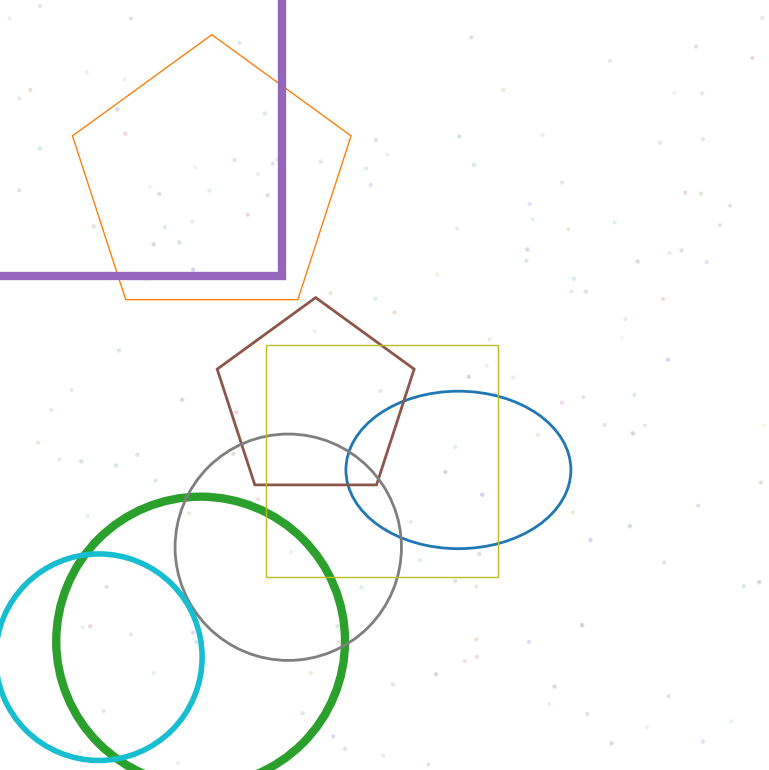[{"shape": "oval", "thickness": 1, "radius": 0.73, "center": [0.595, 0.39]}, {"shape": "pentagon", "thickness": 0.5, "radius": 0.95, "center": [0.275, 0.765]}, {"shape": "circle", "thickness": 3, "radius": 0.94, "center": [0.261, 0.167]}, {"shape": "square", "thickness": 3, "radius": 0.94, "center": [0.177, 0.83]}, {"shape": "pentagon", "thickness": 1, "radius": 0.67, "center": [0.41, 0.479]}, {"shape": "circle", "thickness": 1, "radius": 0.73, "center": [0.374, 0.289]}, {"shape": "square", "thickness": 0.5, "radius": 0.75, "center": [0.496, 0.401]}, {"shape": "circle", "thickness": 2, "radius": 0.67, "center": [0.128, 0.146]}]